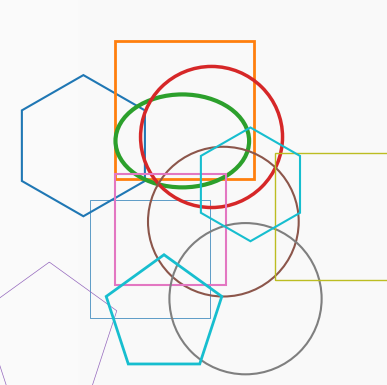[{"shape": "square", "thickness": 0.5, "radius": 0.77, "center": [0.387, 0.327]}, {"shape": "hexagon", "thickness": 1.5, "radius": 0.92, "center": [0.215, 0.622]}, {"shape": "square", "thickness": 2, "radius": 0.9, "center": [0.475, 0.713]}, {"shape": "oval", "thickness": 3, "radius": 0.86, "center": [0.47, 0.634]}, {"shape": "circle", "thickness": 2.5, "radius": 0.92, "center": [0.546, 0.644]}, {"shape": "pentagon", "thickness": 0.5, "radius": 0.91, "center": [0.127, 0.136]}, {"shape": "circle", "thickness": 1.5, "radius": 0.97, "center": [0.576, 0.424]}, {"shape": "square", "thickness": 1.5, "radius": 0.72, "center": [0.44, 0.404]}, {"shape": "circle", "thickness": 1.5, "radius": 0.98, "center": [0.634, 0.224]}, {"shape": "square", "thickness": 1, "radius": 0.82, "center": [0.873, 0.437]}, {"shape": "hexagon", "thickness": 1.5, "radius": 0.74, "center": [0.646, 0.521]}, {"shape": "pentagon", "thickness": 2, "radius": 0.78, "center": [0.423, 0.182]}]